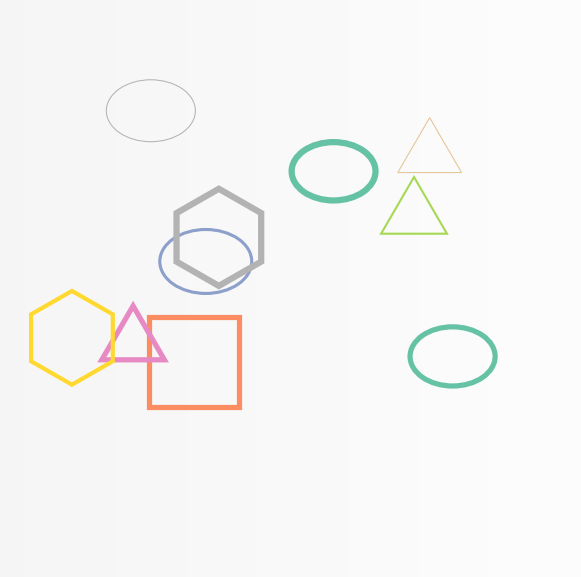[{"shape": "oval", "thickness": 3, "radius": 0.36, "center": [0.574, 0.703]}, {"shape": "oval", "thickness": 2.5, "radius": 0.37, "center": [0.779, 0.382]}, {"shape": "square", "thickness": 2.5, "radius": 0.39, "center": [0.334, 0.372]}, {"shape": "oval", "thickness": 1.5, "radius": 0.4, "center": [0.354, 0.546]}, {"shape": "triangle", "thickness": 2.5, "radius": 0.31, "center": [0.229, 0.407]}, {"shape": "triangle", "thickness": 1, "radius": 0.33, "center": [0.712, 0.627]}, {"shape": "hexagon", "thickness": 2, "radius": 0.41, "center": [0.124, 0.414]}, {"shape": "triangle", "thickness": 0.5, "radius": 0.32, "center": [0.739, 0.732]}, {"shape": "hexagon", "thickness": 3, "radius": 0.42, "center": [0.377, 0.588]}, {"shape": "oval", "thickness": 0.5, "radius": 0.38, "center": [0.26, 0.807]}]